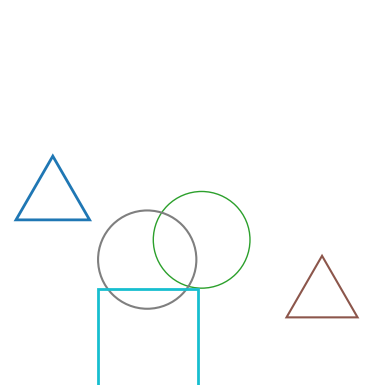[{"shape": "triangle", "thickness": 2, "radius": 0.55, "center": [0.137, 0.484]}, {"shape": "circle", "thickness": 1, "radius": 0.63, "center": [0.524, 0.377]}, {"shape": "triangle", "thickness": 1.5, "radius": 0.53, "center": [0.836, 0.229]}, {"shape": "circle", "thickness": 1.5, "radius": 0.64, "center": [0.382, 0.326]}, {"shape": "square", "thickness": 2, "radius": 0.65, "center": [0.385, 0.12]}]